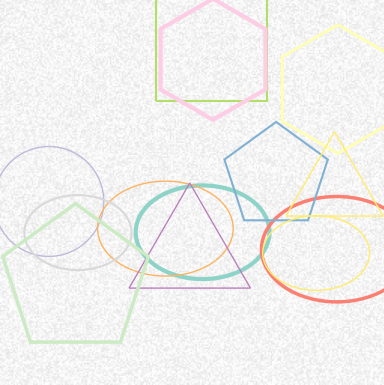[{"shape": "oval", "thickness": 3, "radius": 0.87, "center": [0.526, 0.397]}, {"shape": "hexagon", "thickness": 2, "radius": 0.84, "center": [0.878, 0.769]}, {"shape": "circle", "thickness": 1, "radius": 0.71, "center": [0.127, 0.477]}, {"shape": "oval", "thickness": 2.5, "radius": 0.98, "center": [0.875, 0.353]}, {"shape": "pentagon", "thickness": 1.5, "radius": 0.71, "center": [0.717, 0.542]}, {"shape": "oval", "thickness": 1, "radius": 0.88, "center": [0.43, 0.406]}, {"shape": "square", "thickness": 1.5, "radius": 0.72, "center": [0.55, 0.883]}, {"shape": "hexagon", "thickness": 3, "radius": 0.79, "center": [0.553, 0.846]}, {"shape": "oval", "thickness": 1.5, "radius": 0.7, "center": [0.202, 0.396]}, {"shape": "triangle", "thickness": 1, "radius": 0.91, "center": [0.493, 0.343]}, {"shape": "pentagon", "thickness": 2.5, "radius": 0.99, "center": [0.196, 0.272]}, {"shape": "oval", "thickness": 1, "radius": 0.69, "center": [0.821, 0.343]}, {"shape": "triangle", "thickness": 1, "radius": 0.73, "center": [0.869, 0.512]}]